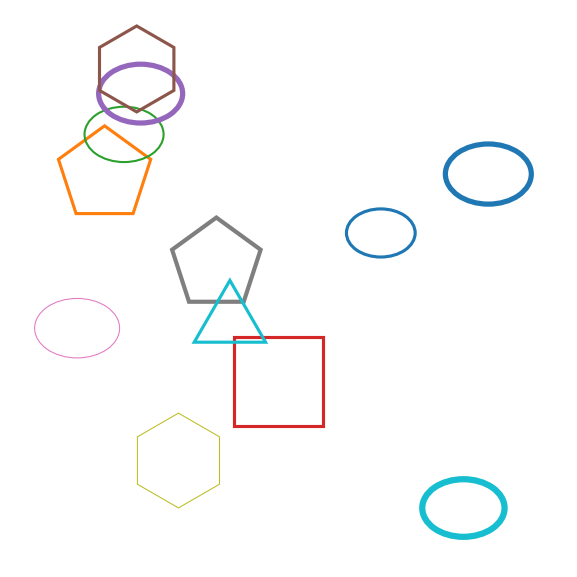[{"shape": "oval", "thickness": 2.5, "radius": 0.37, "center": [0.846, 0.698]}, {"shape": "oval", "thickness": 1.5, "radius": 0.3, "center": [0.659, 0.596]}, {"shape": "pentagon", "thickness": 1.5, "radius": 0.42, "center": [0.181, 0.697]}, {"shape": "oval", "thickness": 1, "radius": 0.34, "center": [0.215, 0.766]}, {"shape": "square", "thickness": 1.5, "radius": 0.38, "center": [0.483, 0.339]}, {"shape": "oval", "thickness": 2.5, "radius": 0.36, "center": [0.244, 0.837]}, {"shape": "hexagon", "thickness": 1.5, "radius": 0.37, "center": [0.237, 0.88]}, {"shape": "oval", "thickness": 0.5, "radius": 0.37, "center": [0.134, 0.431]}, {"shape": "pentagon", "thickness": 2, "radius": 0.4, "center": [0.375, 0.542]}, {"shape": "hexagon", "thickness": 0.5, "radius": 0.41, "center": [0.309, 0.202]}, {"shape": "oval", "thickness": 3, "radius": 0.36, "center": [0.802, 0.119]}, {"shape": "triangle", "thickness": 1.5, "radius": 0.36, "center": [0.398, 0.442]}]